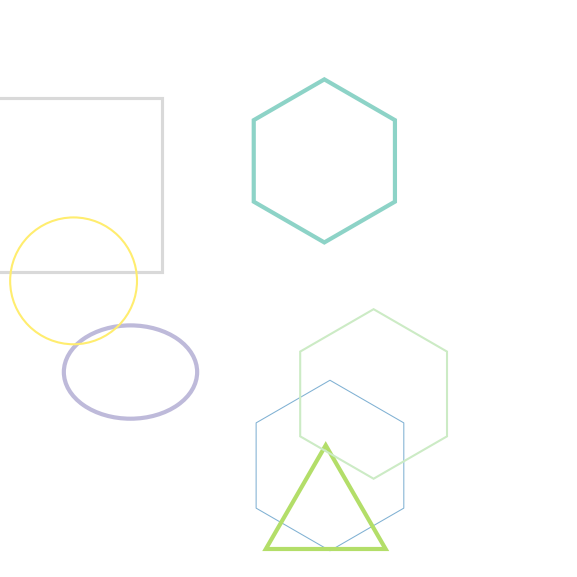[{"shape": "hexagon", "thickness": 2, "radius": 0.71, "center": [0.562, 0.721]}, {"shape": "oval", "thickness": 2, "radius": 0.58, "center": [0.226, 0.355]}, {"shape": "hexagon", "thickness": 0.5, "radius": 0.74, "center": [0.571, 0.193]}, {"shape": "triangle", "thickness": 2, "radius": 0.6, "center": [0.564, 0.108]}, {"shape": "square", "thickness": 1.5, "radius": 0.75, "center": [0.131, 0.679]}, {"shape": "hexagon", "thickness": 1, "radius": 0.73, "center": [0.647, 0.317]}, {"shape": "circle", "thickness": 1, "radius": 0.55, "center": [0.127, 0.513]}]